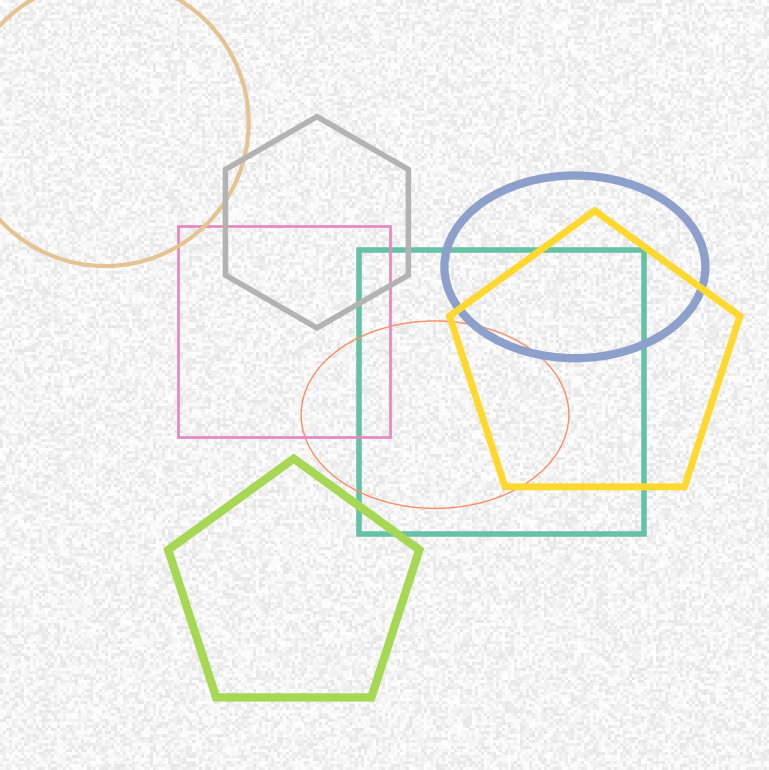[{"shape": "square", "thickness": 2, "radius": 0.92, "center": [0.651, 0.491]}, {"shape": "oval", "thickness": 0.5, "radius": 0.87, "center": [0.565, 0.461]}, {"shape": "oval", "thickness": 3, "radius": 0.85, "center": [0.747, 0.653]}, {"shape": "square", "thickness": 1, "radius": 0.69, "center": [0.369, 0.57]}, {"shape": "pentagon", "thickness": 3, "radius": 0.86, "center": [0.382, 0.233]}, {"shape": "pentagon", "thickness": 2.5, "radius": 0.99, "center": [0.772, 0.528]}, {"shape": "circle", "thickness": 1.5, "radius": 0.93, "center": [0.137, 0.841]}, {"shape": "hexagon", "thickness": 2, "radius": 0.69, "center": [0.412, 0.711]}]